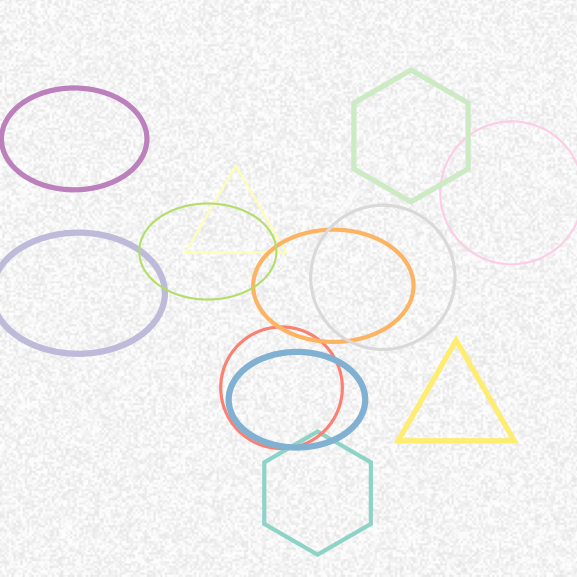[{"shape": "hexagon", "thickness": 2, "radius": 0.53, "center": [0.55, 0.145]}, {"shape": "triangle", "thickness": 1, "radius": 0.5, "center": [0.408, 0.612]}, {"shape": "oval", "thickness": 3, "radius": 0.75, "center": [0.136, 0.491]}, {"shape": "circle", "thickness": 1.5, "radius": 0.53, "center": [0.487, 0.328]}, {"shape": "oval", "thickness": 3, "radius": 0.59, "center": [0.514, 0.307]}, {"shape": "oval", "thickness": 2, "radius": 0.69, "center": [0.577, 0.504]}, {"shape": "oval", "thickness": 1, "radius": 0.59, "center": [0.36, 0.564]}, {"shape": "circle", "thickness": 1, "radius": 0.62, "center": [0.886, 0.665]}, {"shape": "circle", "thickness": 1.5, "radius": 0.62, "center": [0.663, 0.519]}, {"shape": "oval", "thickness": 2.5, "radius": 0.63, "center": [0.128, 0.759]}, {"shape": "hexagon", "thickness": 2.5, "radius": 0.57, "center": [0.712, 0.764]}, {"shape": "triangle", "thickness": 2.5, "radius": 0.58, "center": [0.79, 0.294]}]